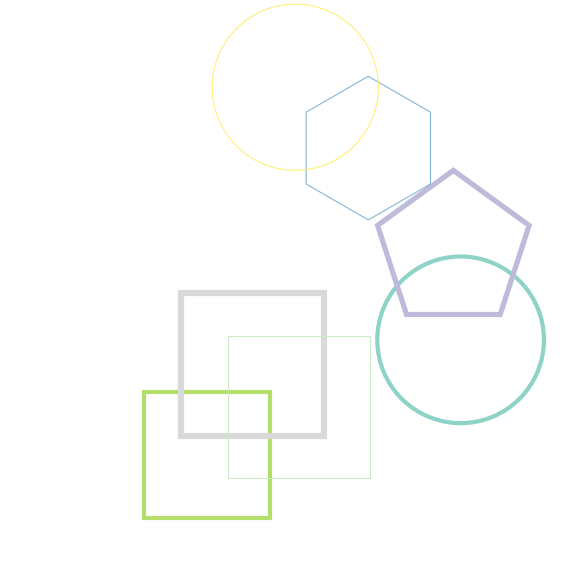[{"shape": "circle", "thickness": 2, "radius": 0.72, "center": [0.798, 0.411]}, {"shape": "pentagon", "thickness": 2.5, "radius": 0.69, "center": [0.785, 0.566]}, {"shape": "hexagon", "thickness": 0.5, "radius": 0.62, "center": [0.638, 0.743]}, {"shape": "square", "thickness": 2, "radius": 0.55, "center": [0.359, 0.211]}, {"shape": "square", "thickness": 3, "radius": 0.62, "center": [0.437, 0.368]}, {"shape": "square", "thickness": 0.5, "radius": 0.61, "center": [0.517, 0.294]}, {"shape": "circle", "thickness": 0.5, "radius": 0.72, "center": [0.511, 0.848]}]